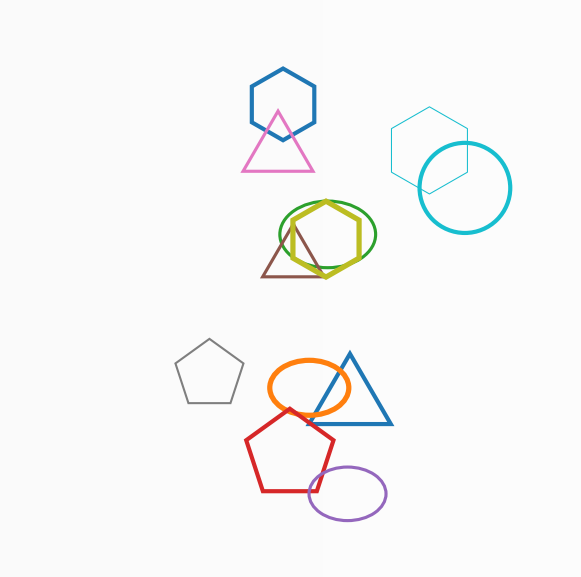[{"shape": "hexagon", "thickness": 2, "radius": 0.31, "center": [0.487, 0.818]}, {"shape": "triangle", "thickness": 2, "radius": 0.41, "center": [0.602, 0.305]}, {"shape": "oval", "thickness": 2.5, "radius": 0.34, "center": [0.532, 0.328]}, {"shape": "oval", "thickness": 1.5, "radius": 0.41, "center": [0.564, 0.593]}, {"shape": "pentagon", "thickness": 2, "radius": 0.39, "center": [0.499, 0.212]}, {"shape": "oval", "thickness": 1.5, "radius": 0.33, "center": [0.598, 0.144]}, {"shape": "triangle", "thickness": 1.5, "radius": 0.3, "center": [0.505, 0.55]}, {"shape": "triangle", "thickness": 1.5, "radius": 0.35, "center": [0.478, 0.737]}, {"shape": "pentagon", "thickness": 1, "radius": 0.31, "center": [0.36, 0.351]}, {"shape": "hexagon", "thickness": 2.5, "radius": 0.33, "center": [0.561, 0.585]}, {"shape": "circle", "thickness": 2, "radius": 0.39, "center": [0.8, 0.674]}, {"shape": "hexagon", "thickness": 0.5, "radius": 0.38, "center": [0.739, 0.739]}]